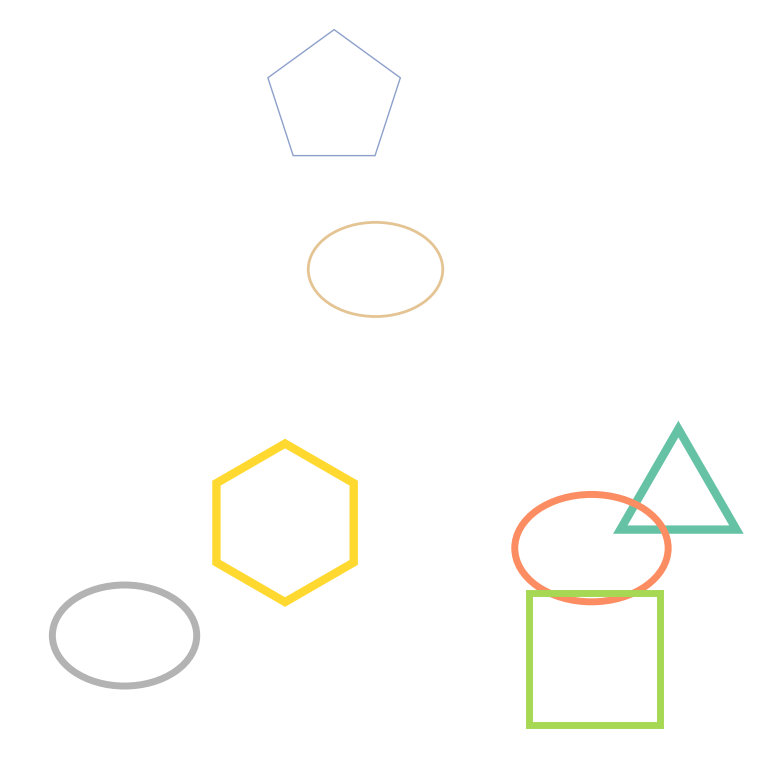[{"shape": "triangle", "thickness": 3, "radius": 0.44, "center": [0.881, 0.356]}, {"shape": "oval", "thickness": 2.5, "radius": 0.5, "center": [0.768, 0.288]}, {"shape": "pentagon", "thickness": 0.5, "radius": 0.45, "center": [0.434, 0.871]}, {"shape": "square", "thickness": 2.5, "radius": 0.43, "center": [0.772, 0.144]}, {"shape": "hexagon", "thickness": 3, "radius": 0.51, "center": [0.37, 0.321]}, {"shape": "oval", "thickness": 1, "radius": 0.44, "center": [0.488, 0.65]}, {"shape": "oval", "thickness": 2.5, "radius": 0.47, "center": [0.162, 0.175]}]